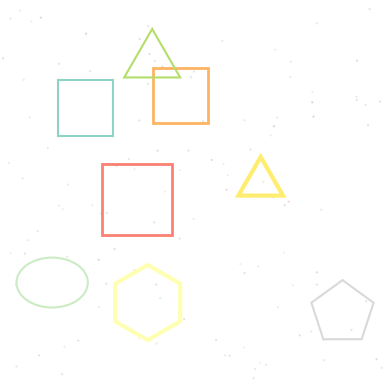[{"shape": "square", "thickness": 1.5, "radius": 0.36, "center": [0.223, 0.719]}, {"shape": "hexagon", "thickness": 3, "radius": 0.49, "center": [0.384, 0.214]}, {"shape": "square", "thickness": 2, "radius": 0.46, "center": [0.356, 0.482]}, {"shape": "square", "thickness": 2, "radius": 0.36, "center": [0.468, 0.751]}, {"shape": "triangle", "thickness": 1.5, "radius": 0.42, "center": [0.395, 0.841]}, {"shape": "pentagon", "thickness": 1.5, "radius": 0.42, "center": [0.89, 0.188]}, {"shape": "oval", "thickness": 1.5, "radius": 0.46, "center": [0.135, 0.266]}, {"shape": "triangle", "thickness": 3, "radius": 0.33, "center": [0.677, 0.525]}]